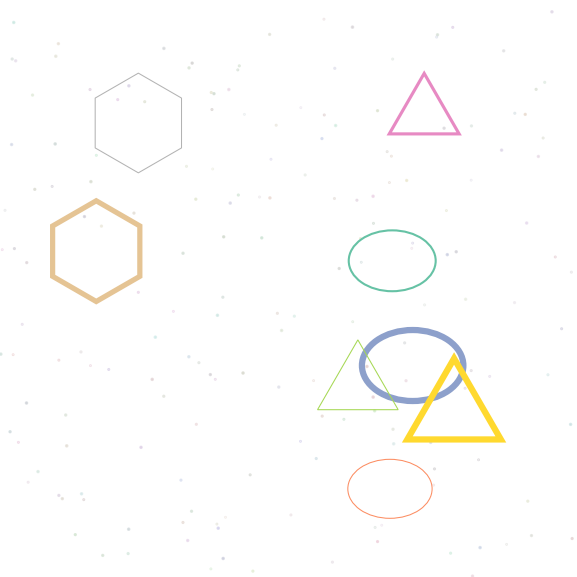[{"shape": "oval", "thickness": 1, "radius": 0.38, "center": [0.679, 0.548]}, {"shape": "oval", "thickness": 0.5, "radius": 0.36, "center": [0.675, 0.153]}, {"shape": "oval", "thickness": 3, "radius": 0.44, "center": [0.715, 0.366]}, {"shape": "triangle", "thickness": 1.5, "radius": 0.35, "center": [0.735, 0.802]}, {"shape": "triangle", "thickness": 0.5, "radius": 0.4, "center": [0.62, 0.33]}, {"shape": "triangle", "thickness": 3, "radius": 0.47, "center": [0.786, 0.285]}, {"shape": "hexagon", "thickness": 2.5, "radius": 0.44, "center": [0.167, 0.564]}, {"shape": "hexagon", "thickness": 0.5, "radius": 0.43, "center": [0.24, 0.786]}]